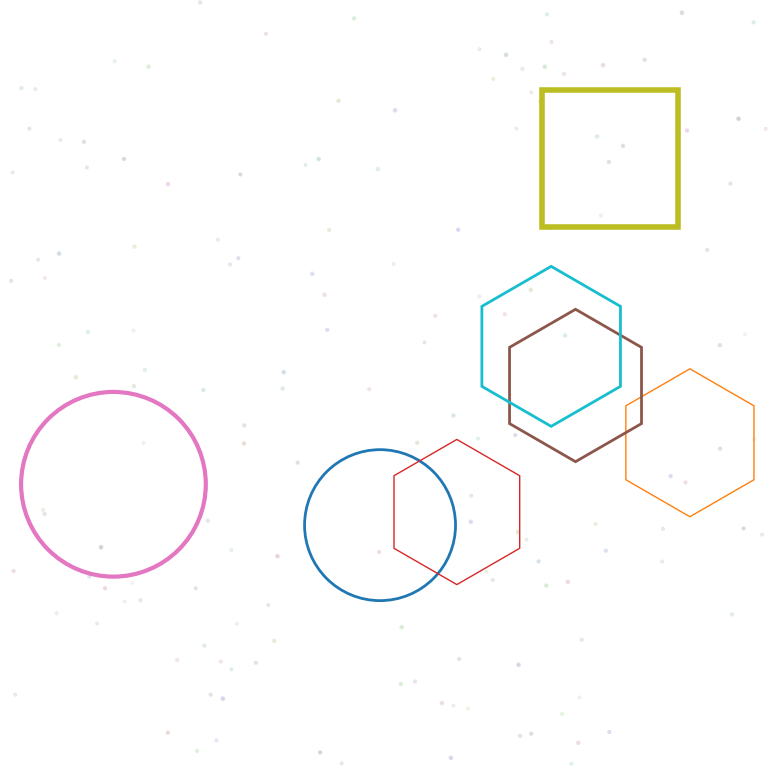[{"shape": "circle", "thickness": 1, "radius": 0.49, "center": [0.494, 0.318]}, {"shape": "hexagon", "thickness": 0.5, "radius": 0.48, "center": [0.896, 0.425]}, {"shape": "hexagon", "thickness": 0.5, "radius": 0.47, "center": [0.593, 0.335]}, {"shape": "hexagon", "thickness": 1, "radius": 0.49, "center": [0.747, 0.499]}, {"shape": "circle", "thickness": 1.5, "radius": 0.6, "center": [0.147, 0.371]}, {"shape": "square", "thickness": 2, "radius": 0.44, "center": [0.792, 0.794]}, {"shape": "hexagon", "thickness": 1, "radius": 0.52, "center": [0.716, 0.55]}]